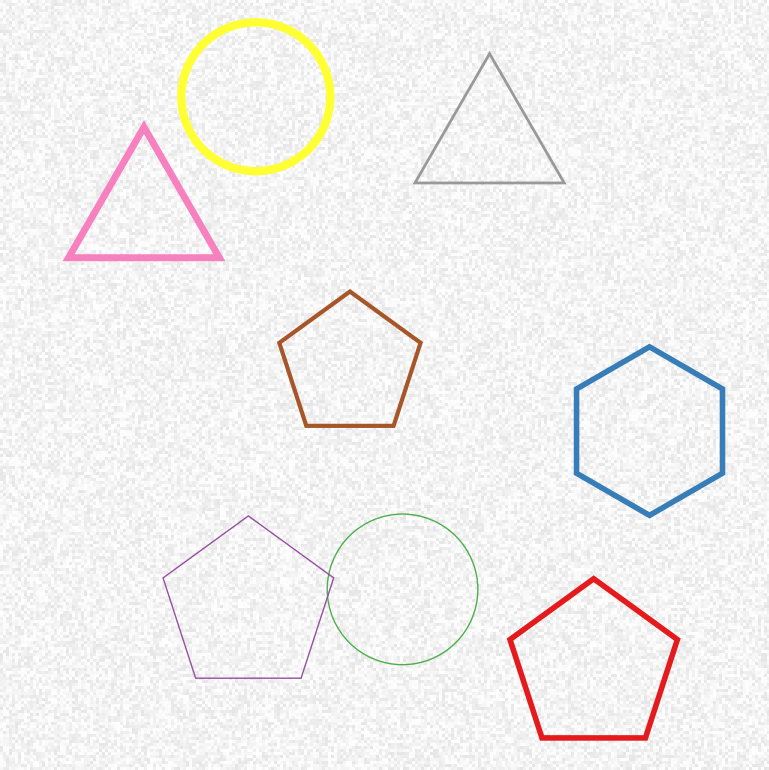[{"shape": "pentagon", "thickness": 2, "radius": 0.57, "center": [0.771, 0.134]}, {"shape": "hexagon", "thickness": 2, "radius": 0.55, "center": [0.844, 0.44]}, {"shape": "circle", "thickness": 0.5, "radius": 0.49, "center": [0.523, 0.235]}, {"shape": "pentagon", "thickness": 0.5, "radius": 0.58, "center": [0.323, 0.213]}, {"shape": "circle", "thickness": 3, "radius": 0.48, "center": [0.332, 0.874]}, {"shape": "pentagon", "thickness": 1.5, "radius": 0.48, "center": [0.454, 0.525]}, {"shape": "triangle", "thickness": 2.5, "radius": 0.57, "center": [0.187, 0.722]}, {"shape": "triangle", "thickness": 1, "radius": 0.56, "center": [0.636, 0.818]}]